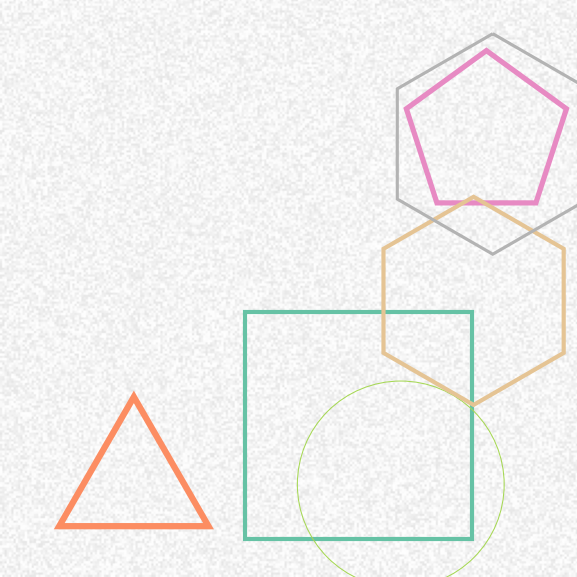[{"shape": "square", "thickness": 2, "radius": 0.98, "center": [0.621, 0.263]}, {"shape": "triangle", "thickness": 3, "radius": 0.75, "center": [0.232, 0.163]}, {"shape": "pentagon", "thickness": 2.5, "radius": 0.73, "center": [0.842, 0.766]}, {"shape": "circle", "thickness": 0.5, "radius": 0.9, "center": [0.694, 0.16]}, {"shape": "hexagon", "thickness": 2, "radius": 0.9, "center": [0.82, 0.478]}, {"shape": "hexagon", "thickness": 1.5, "radius": 0.95, "center": [0.853, 0.75]}]